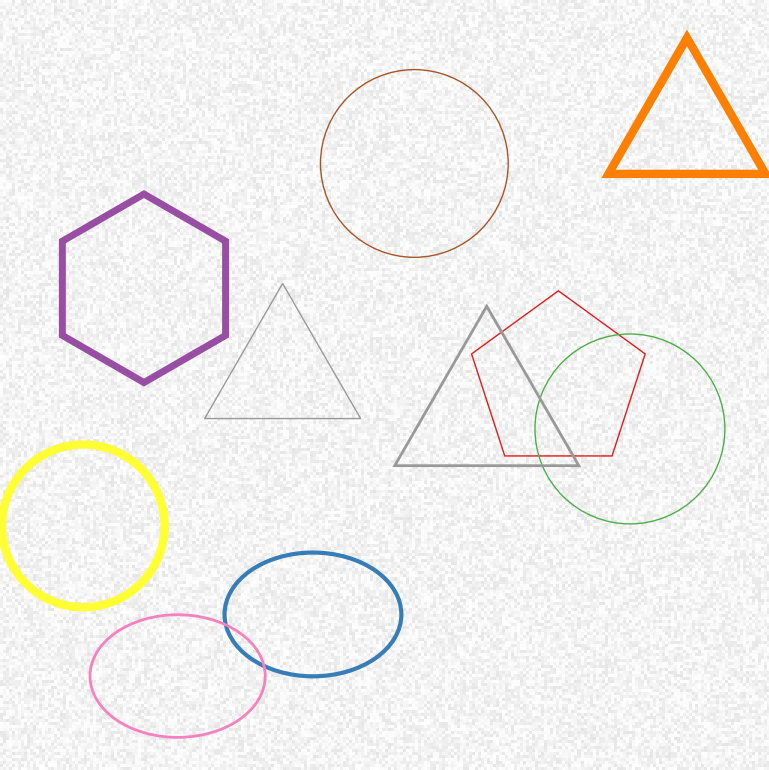[{"shape": "pentagon", "thickness": 0.5, "radius": 0.59, "center": [0.725, 0.504]}, {"shape": "oval", "thickness": 1.5, "radius": 0.57, "center": [0.406, 0.202]}, {"shape": "circle", "thickness": 0.5, "radius": 0.62, "center": [0.818, 0.443]}, {"shape": "hexagon", "thickness": 2.5, "radius": 0.61, "center": [0.187, 0.626]}, {"shape": "triangle", "thickness": 3, "radius": 0.59, "center": [0.892, 0.833]}, {"shape": "circle", "thickness": 3, "radius": 0.53, "center": [0.108, 0.317]}, {"shape": "circle", "thickness": 0.5, "radius": 0.61, "center": [0.538, 0.788]}, {"shape": "oval", "thickness": 1, "radius": 0.57, "center": [0.231, 0.122]}, {"shape": "triangle", "thickness": 0.5, "radius": 0.58, "center": [0.367, 0.515]}, {"shape": "triangle", "thickness": 1, "radius": 0.69, "center": [0.632, 0.464]}]